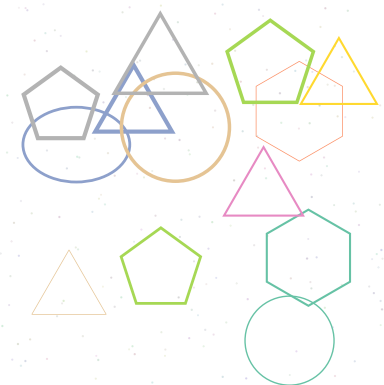[{"shape": "hexagon", "thickness": 1.5, "radius": 0.62, "center": [0.801, 0.331]}, {"shape": "circle", "thickness": 1, "radius": 0.58, "center": [0.752, 0.115]}, {"shape": "hexagon", "thickness": 0.5, "radius": 0.65, "center": [0.777, 0.711]}, {"shape": "oval", "thickness": 2, "radius": 0.69, "center": [0.198, 0.624]}, {"shape": "triangle", "thickness": 3, "radius": 0.58, "center": [0.347, 0.716]}, {"shape": "triangle", "thickness": 1.5, "radius": 0.59, "center": [0.685, 0.499]}, {"shape": "pentagon", "thickness": 2.5, "radius": 0.59, "center": [0.702, 0.829]}, {"shape": "pentagon", "thickness": 2, "radius": 0.54, "center": [0.418, 0.3]}, {"shape": "triangle", "thickness": 1.5, "radius": 0.57, "center": [0.88, 0.787]}, {"shape": "circle", "thickness": 2.5, "radius": 0.7, "center": [0.456, 0.67]}, {"shape": "triangle", "thickness": 0.5, "radius": 0.56, "center": [0.179, 0.239]}, {"shape": "triangle", "thickness": 2.5, "radius": 0.69, "center": [0.416, 0.827]}, {"shape": "pentagon", "thickness": 3, "radius": 0.51, "center": [0.158, 0.723]}]